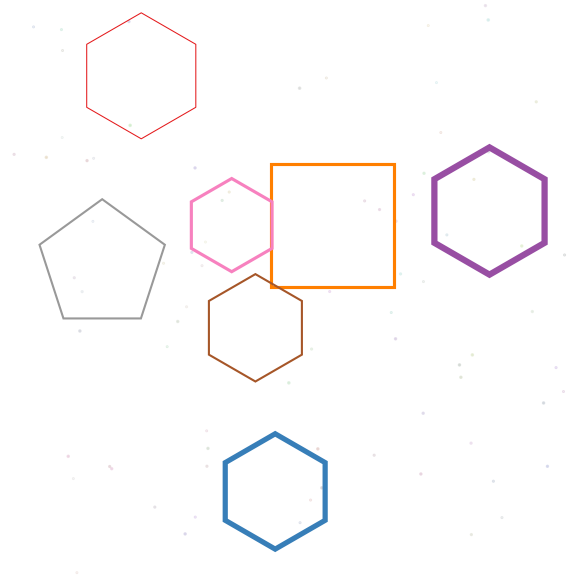[{"shape": "hexagon", "thickness": 0.5, "radius": 0.55, "center": [0.245, 0.868]}, {"shape": "hexagon", "thickness": 2.5, "radius": 0.5, "center": [0.477, 0.148]}, {"shape": "hexagon", "thickness": 3, "radius": 0.55, "center": [0.848, 0.634]}, {"shape": "square", "thickness": 1.5, "radius": 0.53, "center": [0.576, 0.609]}, {"shape": "hexagon", "thickness": 1, "radius": 0.46, "center": [0.442, 0.432]}, {"shape": "hexagon", "thickness": 1.5, "radius": 0.4, "center": [0.401, 0.609]}, {"shape": "pentagon", "thickness": 1, "radius": 0.57, "center": [0.177, 0.54]}]